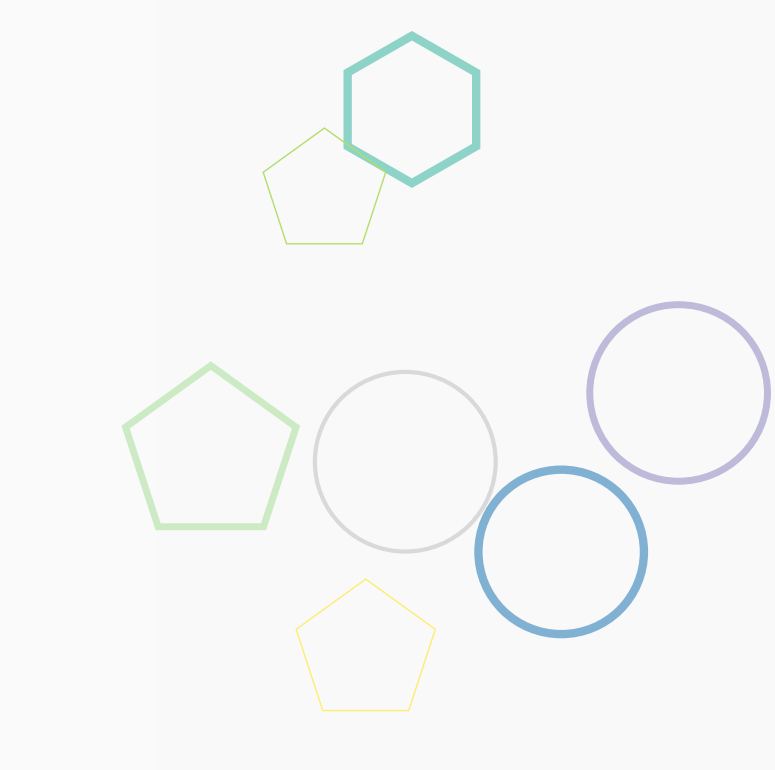[{"shape": "hexagon", "thickness": 3, "radius": 0.48, "center": [0.532, 0.858]}, {"shape": "circle", "thickness": 2.5, "radius": 0.57, "center": [0.876, 0.49]}, {"shape": "circle", "thickness": 3, "radius": 0.53, "center": [0.724, 0.283]}, {"shape": "pentagon", "thickness": 0.5, "radius": 0.42, "center": [0.419, 0.751]}, {"shape": "circle", "thickness": 1.5, "radius": 0.58, "center": [0.523, 0.4]}, {"shape": "pentagon", "thickness": 2.5, "radius": 0.58, "center": [0.272, 0.41]}, {"shape": "pentagon", "thickness": 0.5, "radius": 0.47, "center": [0.472, 0.154]}]